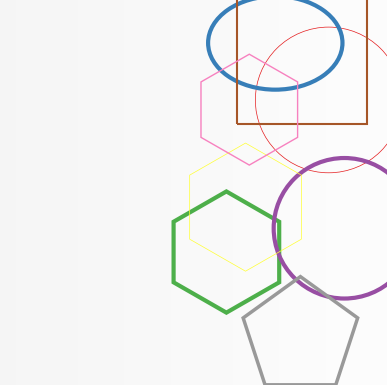[{"shape": "circle", "thickness": 0.5, "radius": 0.95, "center": [0.848, 0.74]}, {"shape": "oval", "thickness": 3, "radius": 0.87, "center": [0.71, 0.888]}, {"shape": "hexagon", "thickness": 3, "radius": 0.79, "center": [0.584, 0.345]}, {"shape": "circle", "thickness": 3, "radius": 0.91, "center": [0.889, 0.407]}, {"shape": "hexagon", "thickness": 0.5, "radius": 0.83, "center": [0.634, 0.462]}, {"shape": "square", "thickness": 1.5, "radius": 0.84, "center": [0.78, 0.845]}, {"shape": "hexagon", "thickness": 1, "radius": 0.72, "center": [0.643, 0.715]}, {"shape": "pentagon", "thickness": 2.5, "radius": 0.78, "center": [0.775, 0.126]}]